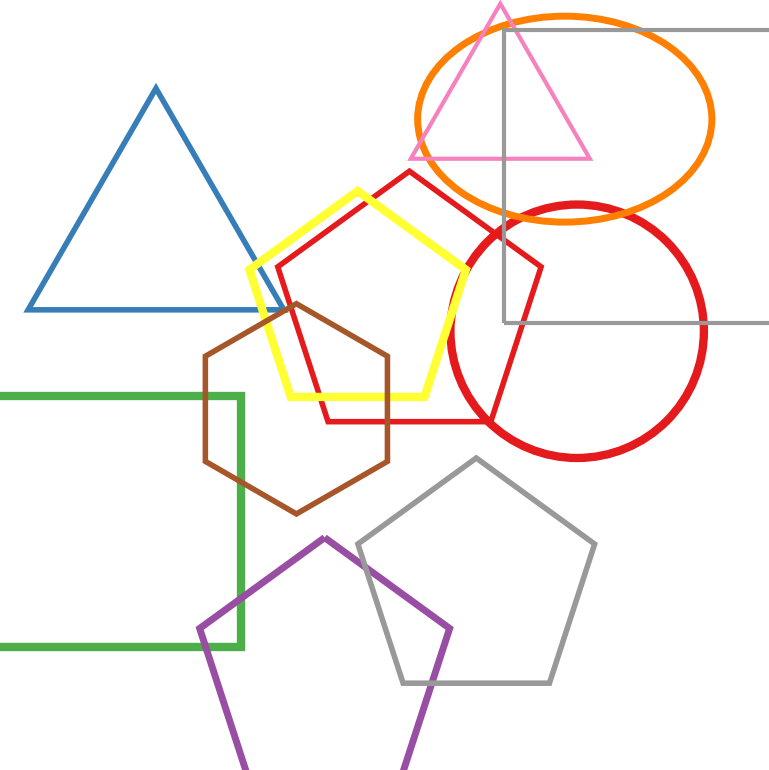[{"shape": "pentagon", "thickness": 2, "radius": 0.9, "center": [0.532, 0.598]}, {"shape": "circle", "thickness": 3, "radius": 0.82, "center": [0.75, 0.57]}, {"shape": "triangle", "thickness": 2, "radius": 0.96, "center": [0.203, 0.694]}, {"shape": "square", "thickness": 3, "radius": 0.81, "center": [0.15, 0.323]}, {"shape": "pentagon", "thickness": 2.5, "radius": 0.85, "center": [0.422, 0.131]}, {"shape": "oval", "thickness": 2.5, "radius": 0.96, "center": [0.733, 0.845]}, {"shape": "pentagon", "thickness": 3, "radius": 0.74, "center": [0.464, 0.604]}, {"shape": "hexagon", "thickness": 2, "radius": 0.68, "center": [0.385, 0.469]}, {"shape": "triangle", "thickness": 1.5, "radius": 0.67, "center": [0.65, 0.861]}, {"shape": "pentagon", "thickness": 2, "radius": 0.81, "center": [0.619, 0.244]}, {"shape": "square", "thickness": 1.5, "radius": 0.95, "center": [0.844, 0.77]}]